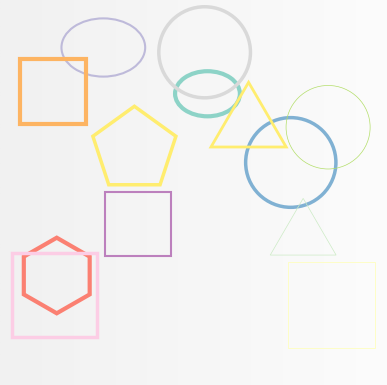[{"shape": "oval", "thickness": 3, "radius": 0.42, "center": [0.535, 0.756]}, {"shape": "square", "thickness": 0.5, "radius": 0.56, "center": [0.855, 0.209]}, {"shape": "oval", "thickness": 1.5, "radius": 0.54, "center": [0.267, 0.877]}, {"shape": "hexagon", "thickness": 3, "radius": 0.49, "center": [0.146, 0.284]}, {"shape": "circle", "thickness": 2.5, "radius": 0.58, "center": [0.75, 0.578]}, {"shape": "square", "thickness": 3, "radius": 0.42, "center": [0.137, 0.764]}, {"shape": "circle", "thickness": 0.5, "radius": 0.54, "center": [0.847, 0.67]}, {"shape": "square", "thickness": 2.5, "radius": 0.55, "center": [0.141, 0.233]}, {"shape": "circle", "thickness": 2.5, "radius": 0.59, "center": [0.528, 0.864]}, {"shape": "square", "thickness": 1.5, "radius": 0.42, "center": [0.356, 0.418]}, {"shape": "triangle", "thickness": 0.5, "radius": 0.49, "center": [0.782, 0.387]}, {"shape": "pentagon", "thickness": 2.5, "radius": 0.56, "center": [0.347, 0.611]}, {"shape": "triangle", "thickness": 2, "radius": 0.56, "center": [0.641, 0.674]}]